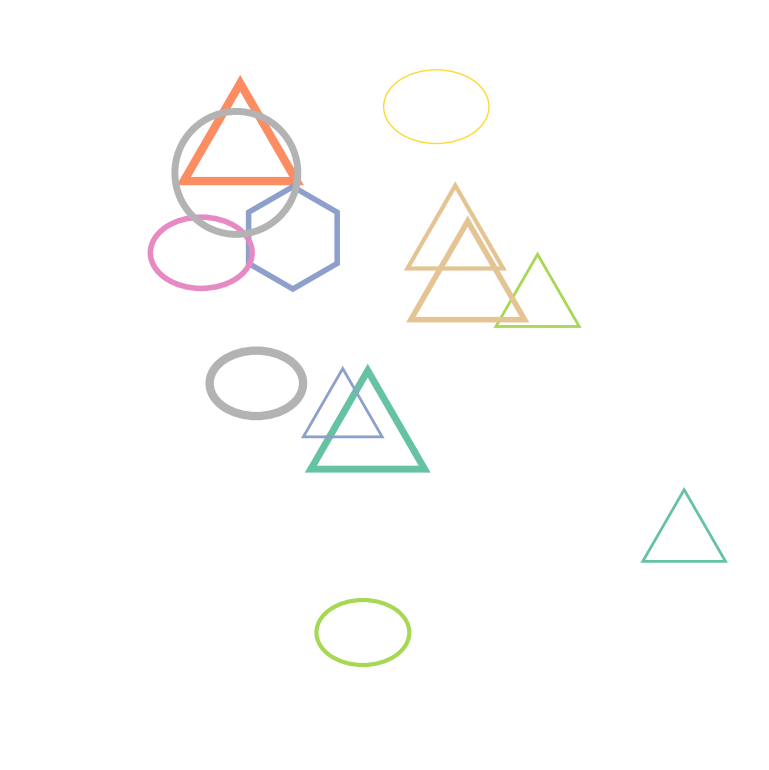[{"shape": "triangle", "thickness": 1, "radius": 0.31, "center": [0.888, 0.302]}, {"shape": "triangle", "thickness": 2.5, "radius": 0.43, "center": [0.478, 0.433]}, {"shape": "triangle", "thickness": 3, "radius": 0.42, "center": [0.312, 0.807]}, {"shape": "hexagon", "thickness": 2, "radius": 0.33, "center": [0.38, 0.691]}, {"shape": "triangle", "thickness": 1, "radius": 0.3, "center": [0.445, 0.462]}, {"shape": "oval", "thickness": 2, "radius": 0.33, "center": [0.261, 0.672]}, {"shape": "triangle", "thickness": 1, "radius": 0.31, "center": [0.698, 0.607]}, {"shape": "oval", "thickness": 1.5, "radius": 0.3, "center": [0.471, 0.179]}, {"shape": "oval", "thickness": 0.5, "radius": 0.34, "center": [0.567, 0.861]}, {"shape": "triangle", "thickness": 2, "radius": 0.43, "center": [0.607, 0.627]}, {"shape": "triangle", "thickness": 1.5, "radius": 0.36, "center": [0.591, 0.687]}, {"shape": "circle", "thickness": 2.5, "radius": 0.4, "center": [0.307, 0.775]}, {"shape": "oval", "thickness": 3, "radius": 0.3, "center": [0.333, 0.502]}]